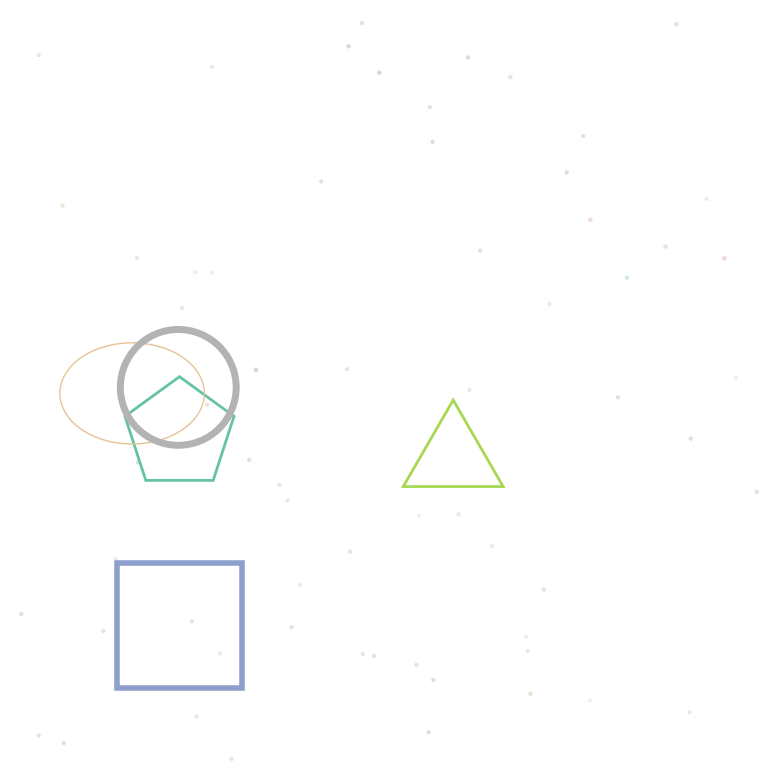[{"shape": "pentagon", "thickness": 1, "radius": 0.37, "center": [0.233, 0.436]}, {"shape": "square", "thickness": 2, "radius": 0.41, "center": [0.233, 0.187]}, {"shape": "triangle", "thickness": 1, "radius": 0.37, "center": [0.589, 0.406]}, {"shape": "oval", "thickness": 0.5, "radius": 0.47, "center": [0.172, 0.489]}, {"shape": "circle", "thickness": 2.5, "radius": 0.38, "center": [0.232, 0.497]}]